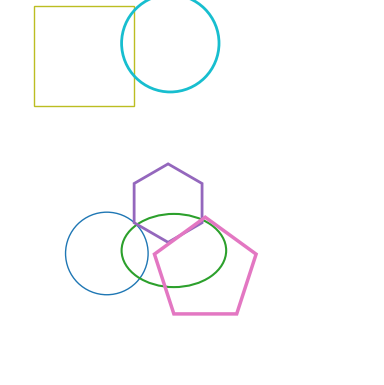[{"shape": "circle", "thickness": 1, "radius": 0.54, "center": [0.277, 0.342]}, {"shape": "oval", "thickness": 1.5, "radius": 0.68, "center": [0.452, 0.349]}, {"shape": "hexagon", "thickness": 2, "radius": 0.51, "center": [0.437, 0.472]}, {"shape": "pentagon", "thickness": 2.5, "radius": 0.69, "center": [0.533, 0.297]}, {"shape": "square", "thickness": 1, "radius": 0.65, "center": [0.218, 0.855]}, {"shape": "circle", "thickness": 2, "radius": 0.63, "center": [0.442, 0.888]}]